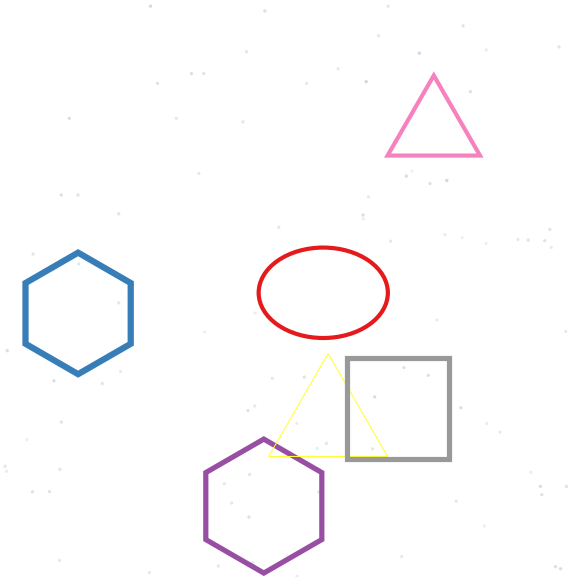[{"shape": "oval", "thickness": 2, "radius": 0.56, "center": [0.56, 0.492]}, {"shape": "hexagon", "thickness": 3, "radius": 0.53, "center": [0.135, 0.456]}, {"shape": "hexagon", "thickness": 2.5, "radius": 0.58, "center": [0.457, 0.123]}, {"shape": "triangle", "thickness": 0.5, "radius": 0.59, "center": [0.568, 0.268]}, {"shape": "triangle", "thickness": 2, "radius": 0.46, "center": [0.751, 0.776]}, {"shape": "square", "thickness": 2.5, "radius": 0.44, "center": [0.689, 0.291]}]